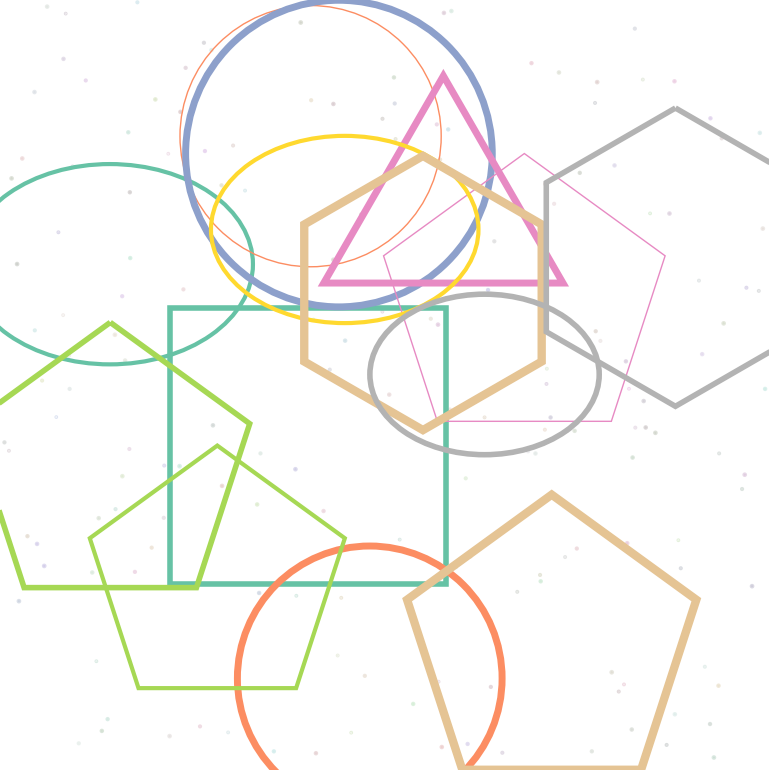[{"shape": "oval", "thickness": 1.5, "radius": 0.93, "center": [0.143, 0.657]}, {"shape": "square", "thickness": 2, "radius": 0.9, "center": [0.4, 0.421]}, {"shape": "circle", "thickness": 0.5, "radius": 0.85, "center": [0.403, 0.823]}, {"shape": "circle", "thickness": 2.5, "radius": 0.86, "center": [0.48, 0.119]}, {"shape": "circle", "thickness": 2.5, "radius": 1.0, "center": [0.44, 0.801]}, {"shape": "triangle", "thickness": 2.5, "radius": 0.9, "center": [0.576, 0.722]}, {"shape": "pentagon", "thickness": 0.5, "radius": 0.96, "center": [0.681, 0.608]}, {"shape": "pentagon", "thickness": 2, "radius": 0.95, "center": [0.143, 0.391]}, {"shape": "pentagon", "thickness": 1.5, "radius": 0.87, "center": [0.282, 0.247]}, {"shape": "oval", "thickness": 1.5, "radius": 0.87, "center": [0.448, 0.702]}, {"shape": "pentagon", "thickness": 3, "radius": 0.99, "center": [0.716, 0.16]}, {"shape": "hexagon", "thickness": 3, "radius": 0.89, "center": [0.549, 0.619]}, {"shape": "oval", "thickness": 2, "radius": 0.74, "center": [0.629, 0.514]}, {"shape": "hexagon", "thickness": 2, "radius": 0.97, "center": [0.877, 0.666]}]